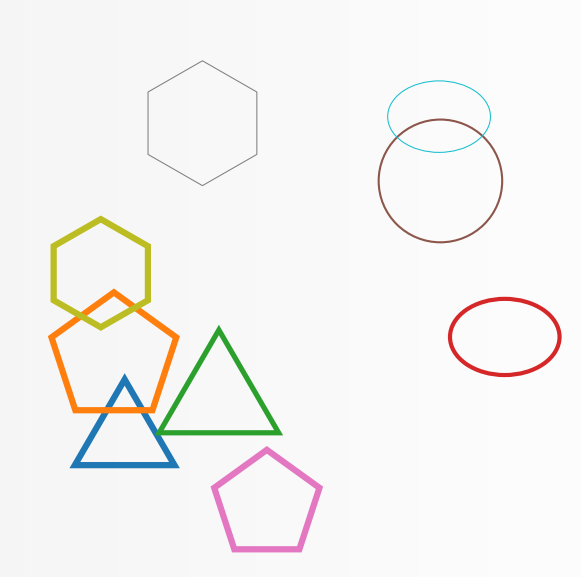[{"shape": "triangle", "thickness": 3, "radius": 0.49, "center": [0.214, 0.243]}, {"shape": "pentagon", "thickness": 3, "radius": 0.56, "center": [0.196, 0.38]}, {"shape": "triangle", "thickness": 2.5, "radius": 0.59, "center": [0.377, 0.309]}, {"shape": "oval", "thickness": 2, "radius": 0.47, "center": [0.868, 0.416]}, {"shape": "circle", "thickness": 1, "radius": 0.53, "center": [0.758, 0.686]}, {"shape": "pentagon", "thickness": 3, "radius": 0.48, "center": [0.459, 0.125]}, {"shape": "hexagon", "thickness": 0.5, "radius": 0.54, "center": [0.348, 0.786]}, {"shape": "hexagon", "thickness": 3, "radius": 0.47, "center": [0.173, 0.526]}, {"shape": "oval", "thickness": 0.5, "radius": 0.44, "center": [0.755, 0.797]}]